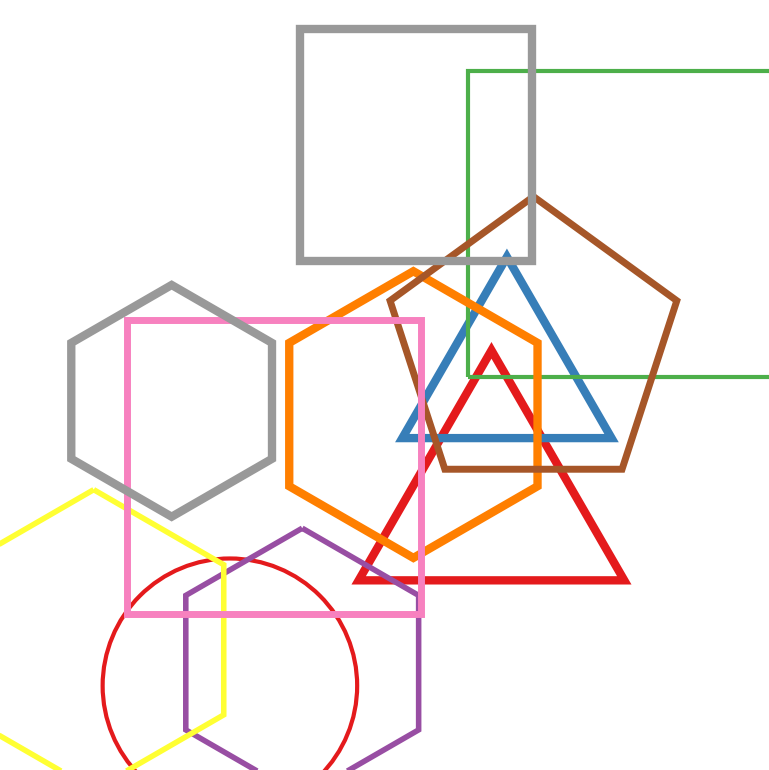[{"shape": "triangle", "thickness": 3, "radius": 1.0, "center": [0.638, 0.346]}, {"shape": "circle", "thickness": 1.5, "radius": 0.83, "center": [0.299, 0.109]}, {"shape": "triangle", "thickness": 3, "radius": 0.78, "center": [0.658, 0.509]}, {"shape": "square", "thickness": 1.5, "radius": 0.99, "center": [0.807, 0.709]}, {"shape": "hexagon", "thickness": 2, "radius": 0.87, "center": [0.392, 0.139]}, {"shape": "hexagon", "thickness": 3, "radius": 0.93, "center": [0.537, 0.462]}, {"shape": "hexagon", "thickness": 2, "radius": 0.97, "center": [0.122, 0.169]}, {"shape": "pentagon", "thickness": 2.5, "radius": 0.98, "center": [0.693, 0.549]}, {"shape": "square", "thickness": 2.5, "radius": 0.96, "center": [0.356, 0.393]}, {"shape": "hexagon", "thickness": 3, "radius": 0.75, "center": [0.223, 0.479]}, {"shape": "square", "thickness": 3, "radius": 0.75, "center": [0.54, 0.812]}]